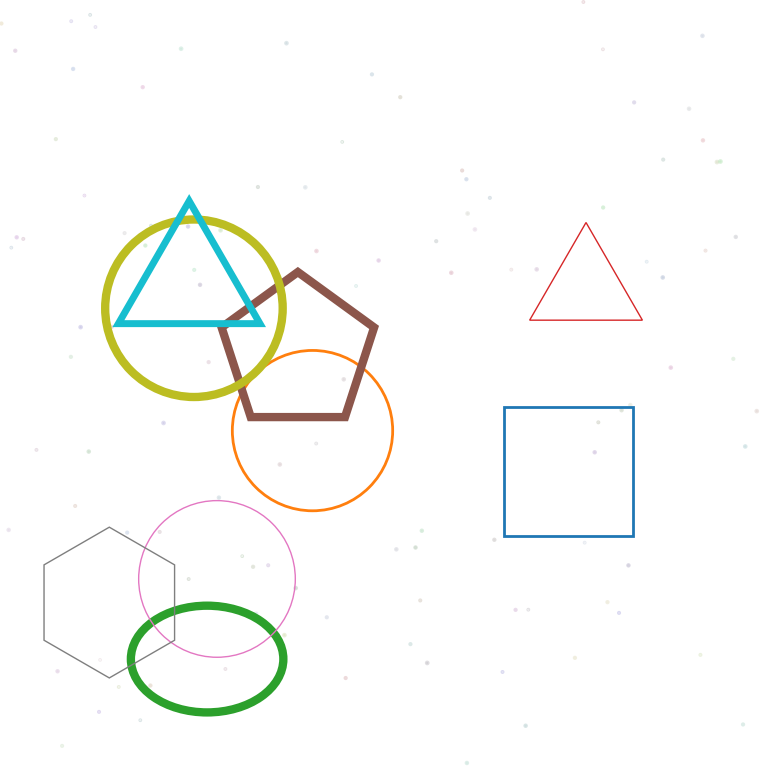[{"shape": "square", "thickness": 1, "radius": 0.42, "center": [0.739, 0.388]}, {"shape": "circle", "thickness": 1, "radius": 0.52, "center": [0.406, 0.441]}, {"shape": "oval", "thickness": 3, "radius": 0.5, "center": [0.269, 0.144]}, {"shape": "triangle", "thickness": 0.5, "radius": 0.42, "center": [0.761, 0.626]}, {"shape": "pentagon", "thickness": 3, "radius": 0.52, "center": [0.387, 0.543]}, {"shape": "circle", "thickness": 0.5, "radius": 0.51, "center": [0.282, 0.248]}, {"shape": "hexagon", "thickness": 0.5, "radius": 0.49, "center": [0.142, 0.217]}, {"shape": "circle", "thickness": 3, "radius": 0.58, "center": [0.252, 0.6]}, {"shape": "triangle", "thickness": 2.5, "radius": 0.53, "center": [0.246, 0.633]}]